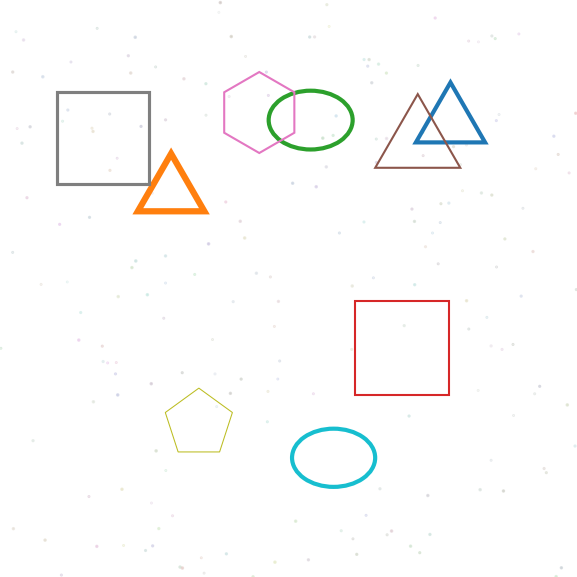[{"shape": "triangle", "thickness": 2, "radius": 0.35, "center": [0.78, 0.787]}, {"shape": "triangle", "thickness": 3, "radius": 0.33, "center": [0.296, 0.667]}, {"shape": "oval", "thickness": 2, "radius": 0.36, "center": [0.538, 0.791]}, {"shape": "square", "thickness": 1, "radius": 0.41, "center": [0.697, 0.396]}, {"shape": "triangle", "thickness": 1, "radius": 0.43, "center": [0.723, 0.751]}, {"shape": "hexagon", "thickness": 1, "radius": 0.35, "center": [0.449, 0.804]}, {"shape": "square", "thickness": 1.5, "radius": 0.4, "center": [0.179, 0.76]}, {"shape": "pentagon", "thickness": 0.5, "radius": 0.31, "center": [0.344, 0.266]}, {"shape": "oval", "thickness": 2, "radius": 0.36, "center": [0.578, 0.206]}]